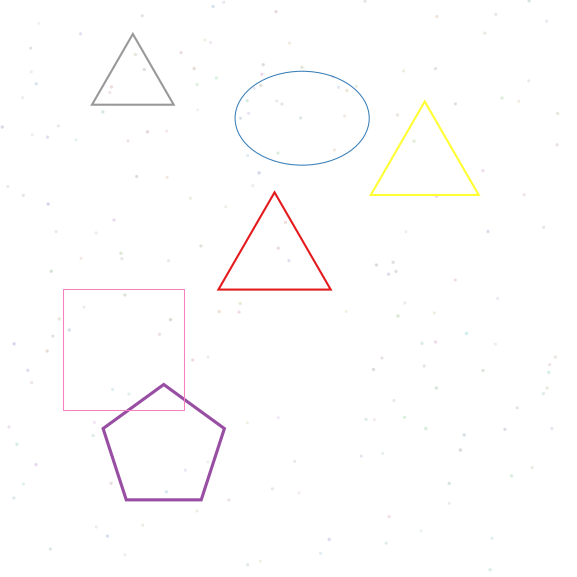[{"shape": "triangle", "thickness": 1, "radius": 0.56, "center": [0.475, 0.554]}, {"shape": "oval", "thickness": 0.5, "radius": 0.58, "center": [0.523, 0.794]}, {"shape": "pentagon", "thickness": 1.5, "radius": 0.55, "center": [0.284, 0.223]}, {"shape": "triangle", "thickness": 1, "radius": 0.54, "center": [0.736, 0.715]}, {"shape": "square", "thickness": 0.5, "radius": 0.52, "center": [0.214, 0.394]}, {"shape": "triangle", "thickness": 1, "radius": 0.41, "center": [0.23, 0.859]}]